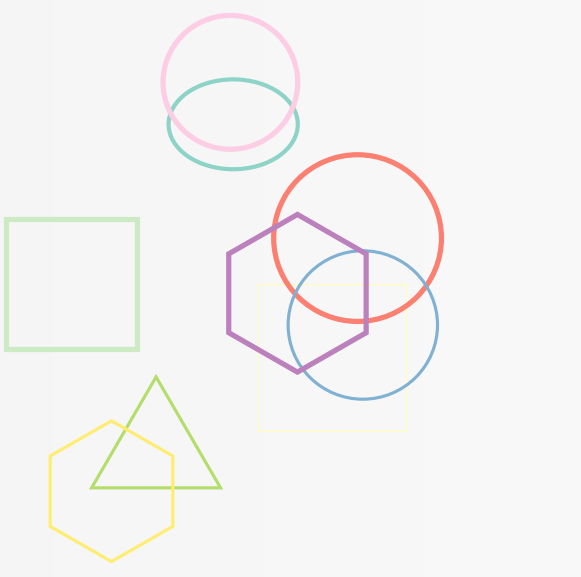[{"shape": "oval", "thickness": 2, "radius": 0.56, "center": [0.401, 0.784]}, {"shape": "square", "thickness": 0.5, "radius": 0.64, "center": [0.571, 0.38]}, {"shape": "circle", "thickness": 2.5, "radius": 0.72, "center": [0.615, 0.587]}, {"shape": "circle", "thickness": 1.5, "radius": 0.64, "center": [0.624, 0.436]}, {"shape": "triangle", "thickness": 1.5, "radius": 0.64, "center": [0.269, 0.218]}, {"shape": "circle", "thickness": 2.5, "radius": 0.58, "center": [0.396, 0.857]}, {"shape": "hexagon", "thickness": 2.5, "radius": 0.68, "center": [0.512, 0.491]}, {"shape": "square", "thickness": 2.5, "radius": 0.56, "center": [0.124, 0.507]}, {"shape": "hexagon", "thickness": 1.5, "radius": 0.61, "center": [0.192, 0.149]}]